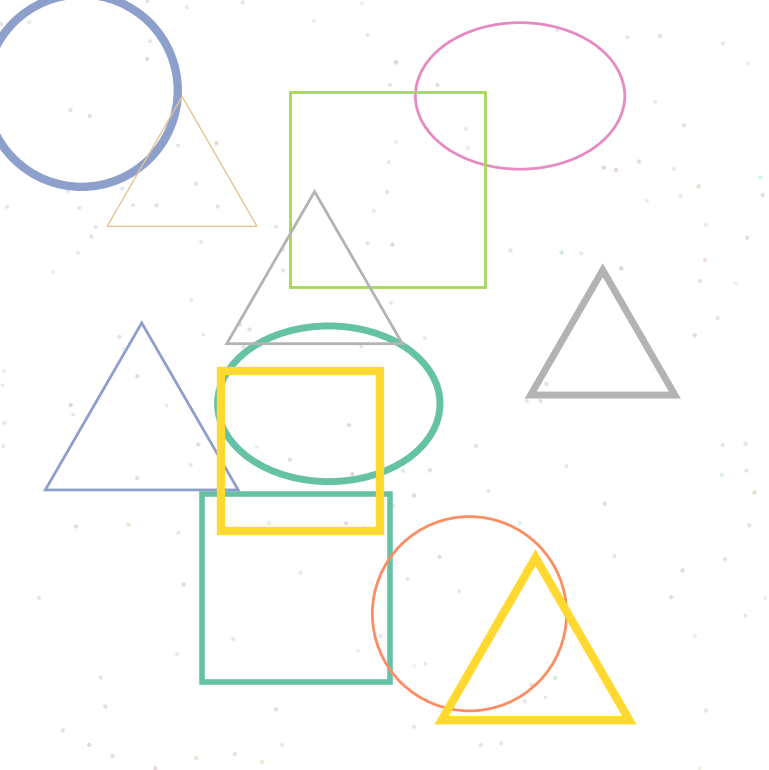[{"shape": "square", "thickness": 2, "radius": 0.61, "center": [0.384, 0.237]}, {"shape": "oval", "thickness": 2.5, "radius": 0.72, "center": [0.427, 0.476]}, {"shape": "circle", "thickness": 1, "radius": 0.63, "center": [0.61, 0.203]}, {"shape": "triangle", "thickness": 1, "radius": 0.72, "center": [0.184, 0.436]}, {"shape": "circle", "thickness": 3, "radius": 0.62, "center": [0.106, 0.882]}, {"shape": "oval", "thickness": 1, "radius": 0.68, "center": [0.675, 0.875]}, {"shape": "square", "thickness": 1, "radius": 0.63, "center": [0.503, 0.754]}, {"shape": "triangle", "thickness": 3, "radius": 0.7, "center": [0.695, 0.135]}, {"shape": "square", "thickness": 3, "radius": 0.52, "center": [0.39, 0.414]}, {"shape": "triangle", "thickness": 0.5, "radius": 0.56, "center": [0.237, 0.762]}, {"shape": "triangle", "thickness": 2.5, "radius": 0.54, "center": [0.783, 0.541]}, {"shape": "triangle", "thickness": 1, "radius": 0.66, "center": [0.409, 0.619]}]